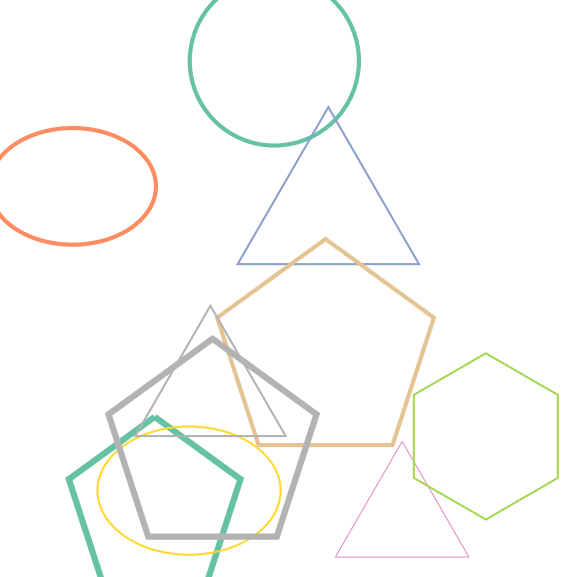[{"shape": "pentagon", "thickness": 3, "radius": 0.78, "center": [0.268, 0.121]}, {"shape": "circle", "thickness": 2, "radius": 0.73, "center": [0.475, 0.894]}, {"shape": "oval", "thickness": 2, "radius": 0.72, "center": [0.126, 0.676]}, {"shape": "triangle", "thickness": 1, "radius": 0.91, "center": [0.569, 0.632]}, {"shape": "triangle", "thickness": 0.5, "radius": 0.67, "center": [0.696, 0.101]}, {"shape": "hexagon", "thickness": 1, "radius": 0.72, "center": [0.841, 0.243]}, {"shape": "oval", "thickness": 1, "radius": 0.79, "center": [0.327, 0.15]}, {"shape": "pentagon", "thickness": 2, "radius": 0.99, "center": [0.564, 0.388]}, {"shape": "triangle", "thickness": 1, "radius": 0.75, "center": [0.364, 0.319]}, {"shape": "pentagon", "thickness": 3, "radius": 0.95, "center": [0.368, 0.223]}]